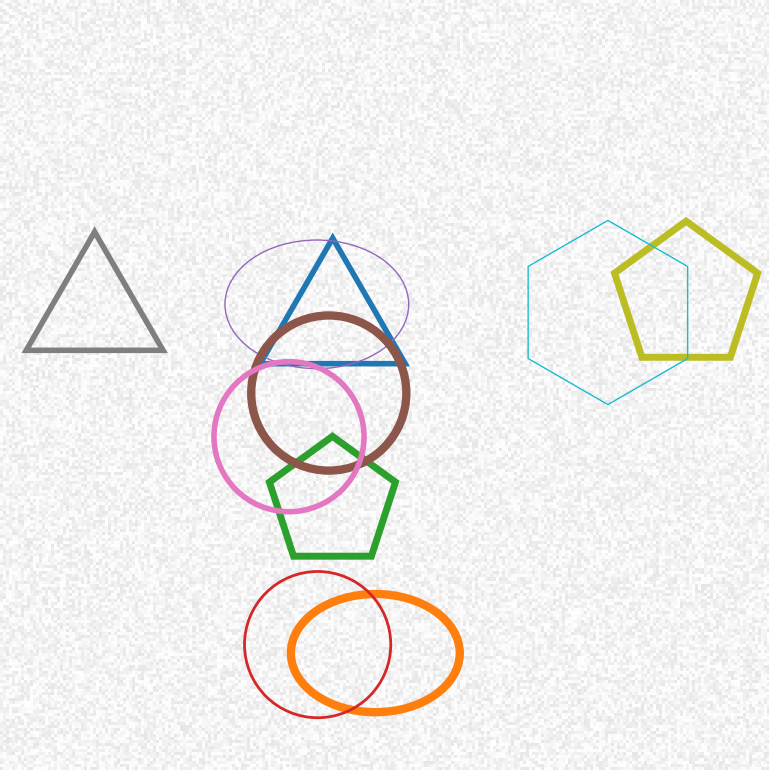[{"shape": "triangle", "thickness": 2, "radius": 0.54, "center": [0.432, 0.582]}, {"shape": "oval", "thickness": 3, "radius": 0.55, "center": [0.487, 0.152]}, {"shape": "pentagon", "thickness": 2.5, "radius": 0.43, "center": [0.432, 0.347]}, {"shape": "circle", "thickness": 1, "radius": 0.47, "center": [0.413, 0.163]}, {"shape": "oval", "thickness": 0.5, "radius": 0.6, "center": [0.411, 0.605]}, {"shape": "circle", "thickness": 3, "radius": 0.5, "center": [0.427, 0.49]}, {"shape": "circle", "thickness": 2, "radius": 0.49, "center": [0.375, 0.433]}, {"shape": "triangle", "thickness": 2, "radius": 0.51, "center": [0.123, 0.596]}, {"shape": "pentagon", "thickness": 2.5, "radius": 0.49, "center": [0.891, 0.615]}, {"shape": "hexagon", "thickness": 0.5, "radius": 0.6, "center": [0.789, 0.594]}]